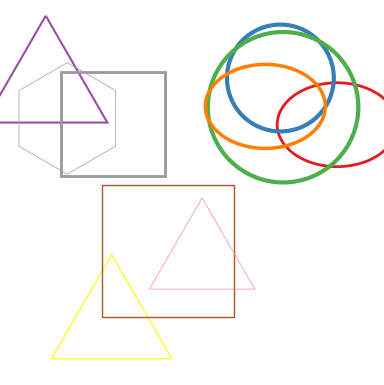[{"shape": "oval", "thickness": 2, "radius": 0.78, "center": [0.876, 0.676]}, {"shape": "circle", "thickness": 3, "radius": 0.69, "center": [0.728, 0.797]}, {"shape": "circle", "thickness": 3, "radius": 0.98, "center": [0.735, 0.722]}, {"shape": "triangle", "thickness": 1.5, "radius": 0.92, "center": [0.119, 0.774]}, {"shape": "oval", "thickness": 2.5, "radius": 0.78, "center": [0.689, 0.724]}, {"shape": "triangle", "thickness": 1, "radius": 0.9, "center": [0.29, 0.158]}, {"shape": "square", "thickness": 1, "radius": 0.86, "center": [0.437, 0.348]}, {"shape": "triangle", "thickness": 0.5, "radius": 0.79, "center": [0.525, 0.328]}, {"shape": "hexagon", "thickness": 0.5, "radius": 0.72, "center": [0.175, 0.692]}, {"shape": "square", "thickness": 2, "radius": 0.68, "center": [0.294, 0.678]}]